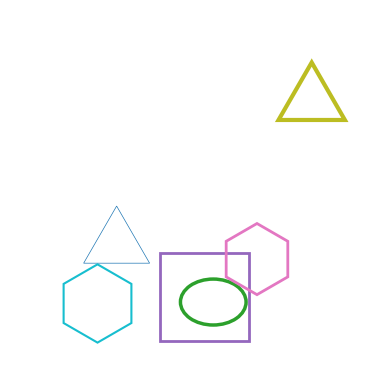[{"shape": "triangle", "thickness": 0.5, "radius": 0.49, "center": [0.303, 0.366]}, {"shape": "oval", "thickness": 2.5, "radius": 0.43, "center": [0.554, 0.215]}, {"shape": "square", "thickness": 2, "radius": 0.58, "center": [0.532, 0.228]}, {"shape": "hexagon", "thickness": 2, "radius": 0.46, "center": [0.667, 0.327]}, {"shape": "triangle", "thickness": 3, "radius": 0.5, "center": [0.81, 0.738]}, {"shape": "hexagon", "thickness": 1.5, "radius": 0.51, "center": [0.253, 0.212]}]